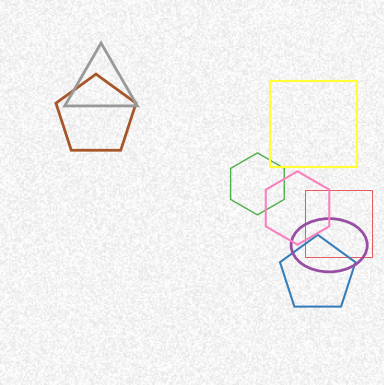[{"shape": "square", "thickness": 0.5, "radius": 0.43, "center": [0.879, 0.42]}, {"shape": "pentagon", "thickness": 1.5, "radius": 0.52, "center": [0.825, 0.287]}, {"shape": "hexagon", "thickness": 1, "radius": 0.4, "center": [0.669, 0.522]}, {"shape": "oval", "thickness": 2, "radius": 0.49, "center": [0.855, 0.363]}, {"shape": "square", "thickness": 1.5, "radius": 0.56, "center": [0.814, 0.678]}, {"shape": "pentagon", "thickness": 2, "radius": 0.55, "center": [0.249, 0.698]}, {"shape": "hexagon", "thickness": 1.5, "radius": 0.48, "center": [0.773, 0.46]}, {"shape": "triangle", "thickness": 2, "radius": 0.54, "center": [0.263, 0.779]}]